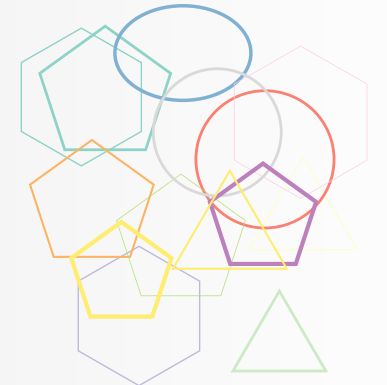[{"shape": "hexagon", "thickness": 1, "radius": 0.89, "center": [0.21, 0.748]}, {"shape": "pentagon", "thickness": 2, "radius": 0.89, "center": [0.272, 0.755]}, {"shape": "triangle", "thickness": 0.5, "radius": 0.8, "center": [0.783, 0.432]}, {"shape": "hexagon", "thickness": 1, "radius": 0.9, "center": [0.359, 0.179]}, {"shape": "circle", "thickness": 2, "radius": 0.89, "center": [0.684, 0.586]}, {"shape": "oval", "thickness": 2.5, "radius": 0.88, "center": [0.472, 0.862]}, {"shape": "pentagon", "thickness": 1.5, "radius": 0.84, "center": [0.237, 0.469]}, {"shape": "pentagon", "thickness": 0.5, "radius": 0.87, "center": [0.467, 0.373]}, {"shape": "hexagon", "thickness": 0.5, "radius": 0.99, "center": [0.776, 0.683]}, {"shape": "circle", "thickness": 2, "radius": 0.83, "center": [0.561, 0.656]}, {"shape": "pentagon", "thickness": 3, "radius": 0.72, "center": [0.679, 0.431]}, {"shape": "triangle", "thickness": 2, "radius": 0.69, "center": [0.721, 0.106]}, {"shape": "triangle", "thickness": 1.5, "radius": 0.85, "center": [0.593, 0.387]}, {"shape": "pentagon", "thickness": 3, "radius": 0.68, "center": [0.313, 0.288]}]